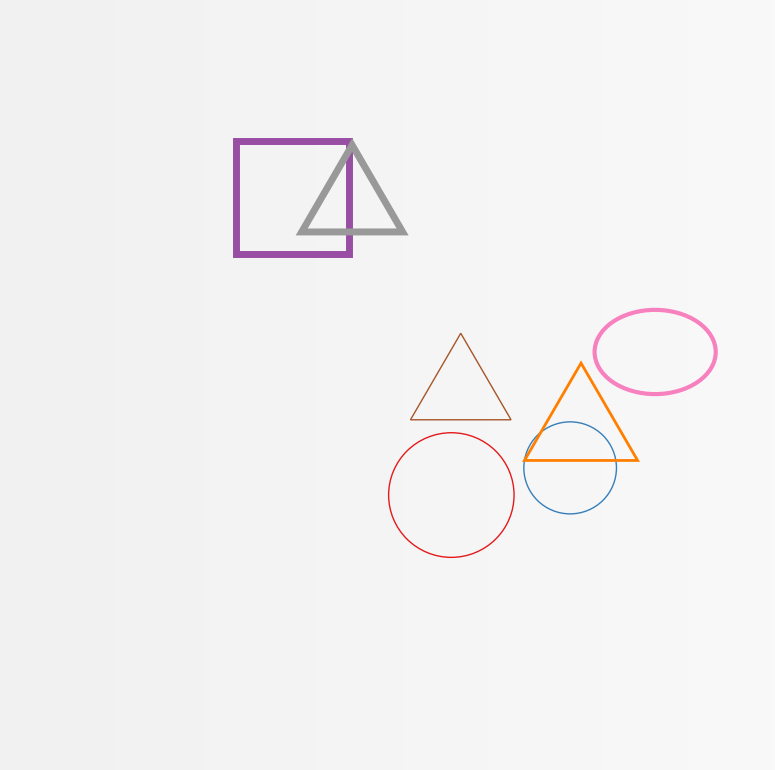[{"shape": "circle", "thickness": 0.5, "radius": 0.4, "center": [0.582, 0.357]}, {"shape": "circle", "thickness": 0.5, "radius": 0.3, "center": [0.736, 0.392]}, {"shape": "square", "thickness": 2.5, "radius": 0.37, "center": [0.377, 0.744]}, {"shape": "triangle", "thickness": 1, "radius": 0.42, "center": [0.75, 0.444]}, {"shape": "triangle", "thickness": 0.5, "radius": 0.37, "center": [0.595, 0.492]}, {"shape": "oval", "thickness": 1.5, "radius": 0.39, "center": [0.845, 0.543]}, {"shape": "triangle", "thickness": 2.5, "radius": 0.38, "center": [0.454, 0.736]}]